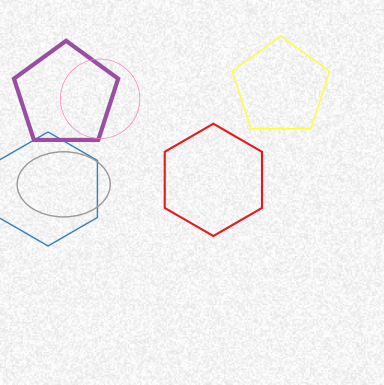[{"shape": "hexagon", "thickness": 1.5, "radius": 0.73, "center": [0.554, 0.533]}, {"shape": "hexagon", "thickness": 1, "radius": 0.74, "center": [0.125, 0.509]}, {"shape": "pentagon", "thickness": 3, "radius": 0.71, "center": [0.172, 0.752]}, {"shape": "pentagon", "thickness": 1, "radius": 0.66, "center": [0.729, 0.774]}, {"shape": "circle", "thickness": 0.5, "radius": 0.52, "center": [0.26, 0.743]}, {"shape": "oval", "thickness": 1, "radius": 0.6, "center": [0.165, 0.521]}]